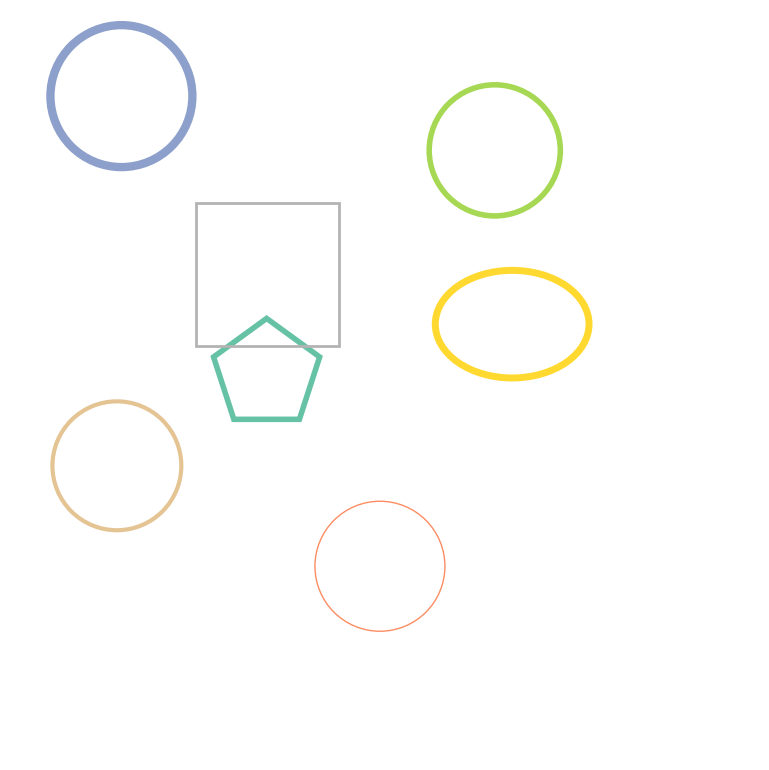[{"shape": "pentagon", "thickness": 2, "radius": 0.36, "center": [0.346, 0.514]}, {"shape": "circle", "thickness": 0.5, "radius": 0.42, "center": [0.493, 0.265]}, {"shape": "circle", "thickness": 3, "radius": 0.46, "center": [0.158, 0.875]}, {"shape": "circle", "thickness": 2, "radius": 0.43, "center": [0.643, 0.805]}, {"shape": "oval", "thickness": 2.5, "radius": 0.5, "center": [0.665, 0.579]}, {"shape": "circle", "thickness": 1.5, "radius": 0.42, "center": [0.152, 0.395]}, {"shape": "square", "thickness": 1, "radius": 0.46, "center": [0.347, 0.644]}]